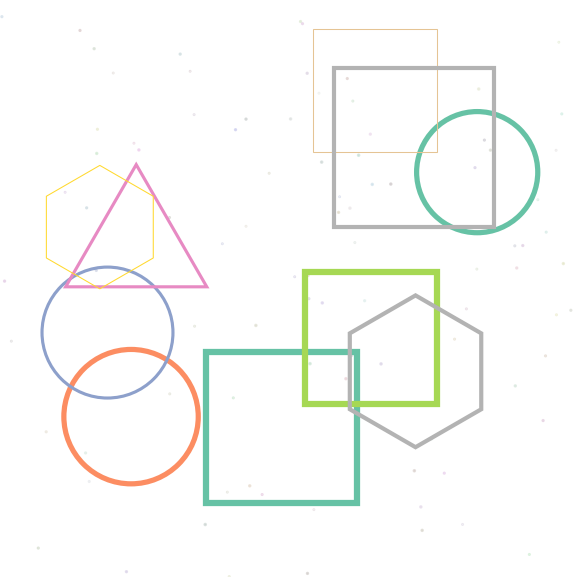[{"shape": "square", "thickness": 3, "radius": 0.65, "center": [0.487, 0.259]}, {"shape": "circle", "thickness": 2.5, "radius": 0.52, "center": [0.826, 0.701]}, {"shape": "circle", "thickness": 2.5, "radius": 0.58, "center": [0.227, 0.278]}, {"shape": "circle", "thickness": 1.5, "radius": 0.57, "center": [0.186, 0.423]}, {"shape": "triangle", "thickness": 1.5, "radius": 0.71, "center": [0.236, 0.573]}, {"shape": "square", "thickness": 3, "radius": 0.57, "center": [0.642, 0.414]}, {"shape": "hexagon", "thickness": 0.5, "radius": 0.53, "center": [0.173, 0.606]}, {"shape": "square", "thickness": 0.5, "radius": 0.53, "center": [0.649, 0.843]}, {"shape": "square", "thickness": 2, "radius": 0.69, "center": [0.717, 0.744]}, {"shape": "hexagon", "thickness": 2, "radius": 0.66, "center": [0.72, 0.356]}]